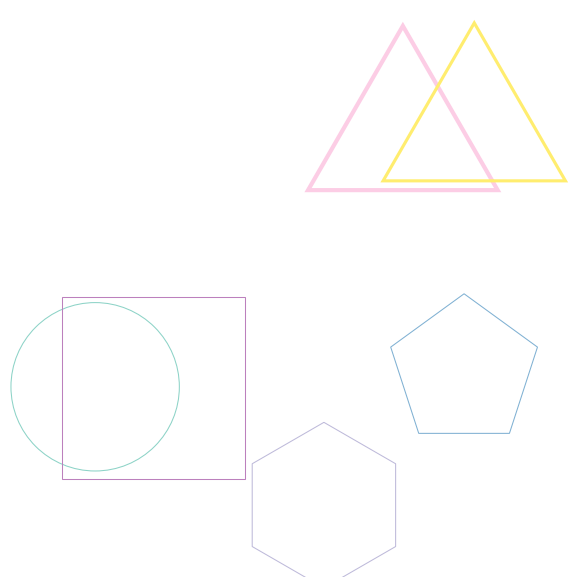[{"shape": "circle", "thickness": 0.5, "radius": 0.73, "center": [0.165, 0.329]}, {"shape": "hexagon", "thickness": 0.5, "radius": 0.72, "center": [0.561, 0.124]}, {"shape": "pentagon", "thickness": 0.5, "radius": 0.67, "center": [0.804, 0.357]}, {"shape": "triangle", "thickness": 2, "radius": 0.95, "center": [0.698, 0.765]}, {"shape": "square", "thickness": 0.5, "radius": 0.79, "center": [0.266, 0.327]}, {"shape": "triangle", "thickness": 1.5, "radius": 0.91, "center": [0.821, 0.777]}]